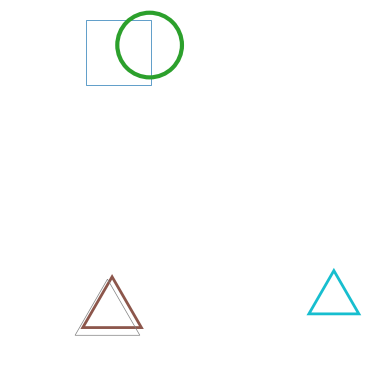[{"shape": "square", "thickness": 0.5, "radius": 0.42, "center": [0.308, 0.863]}, {"shape": "circle", "thickness": 3, "radius": 0.42, "center": [0.389, 0.883]}, {"shape": "triangle", "thickness": 2, "radius": 0.44, "center": [0.291, 0.193]}, {"shape": "triangle", "thickness": 0.5, "radius": 0.49, "center": [0.279, 0.178]}, {"shape": "triangle", "thickness": 2, "radius": 0.37, "center": [0.867, 0.222]}]